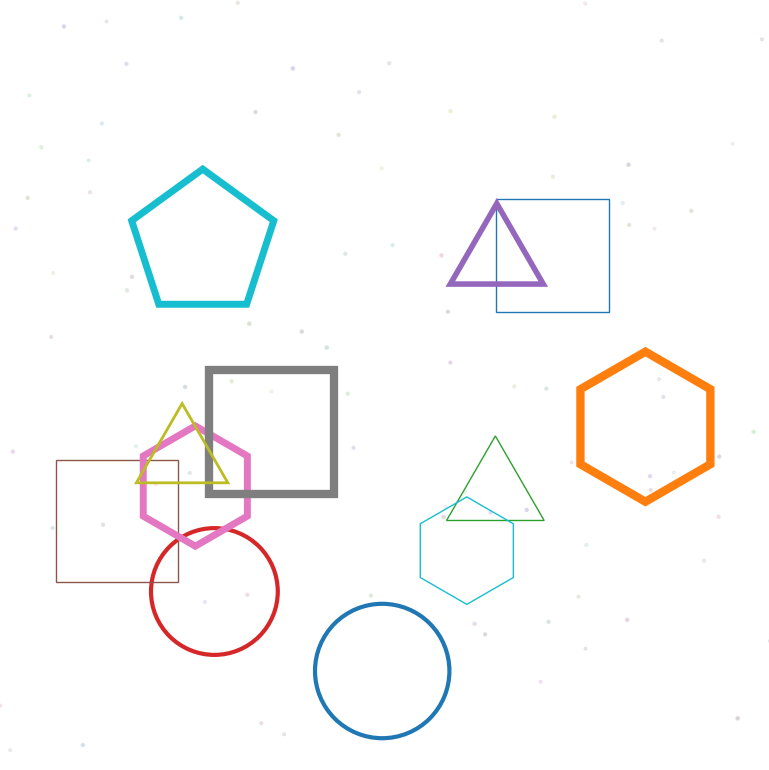[{"shape": "circle", "thickness": 1.5, "radius": 0.44, "center": [0.496, 0.129]}, {"shape": "square", "thickness": 0.5, "radius": 0.36, "center": [0.718, 0.668]}, {"shape": "hexagon", "thickness": 3, "radius": 0.49, "center": [0.838, 0.446]}, {"shape": "triangle", "thickness": 0.5, "radius": 0.37, "center": [0.643, 0.361]}, {"shape": "circle", "thickness": 1.5, "radius": 0.41, "center": [0.278, 0.232]}, {"shape": "triangle", "thickness": 2, "radius": 0.35, "center": [0.645, 0.666]}, {"shape": "square", "thickness": 0.5, "radius": 0.4, "center": [0.152, 0.324]}, {"shape": "hexagon", "thickness": 2.5, "radius": 0.39, "center": [0.254, 0.369]}, {"shape": "square", "thickness": 3, "radius": 0.41, "center": [0.352, 0.439]}, {"shape": "triangle", "thickness": 1, "radius": 0.34, "center": [0.237, 0.407]}, {"shape": "pentagon", "thickness": 2.5, "radius": 0.49, "center": [0.263, 0.683]}, {"shape": "hexagon", "thickness": 0.5, "radius": 0.35, "center": [0.606, 0.285]}]